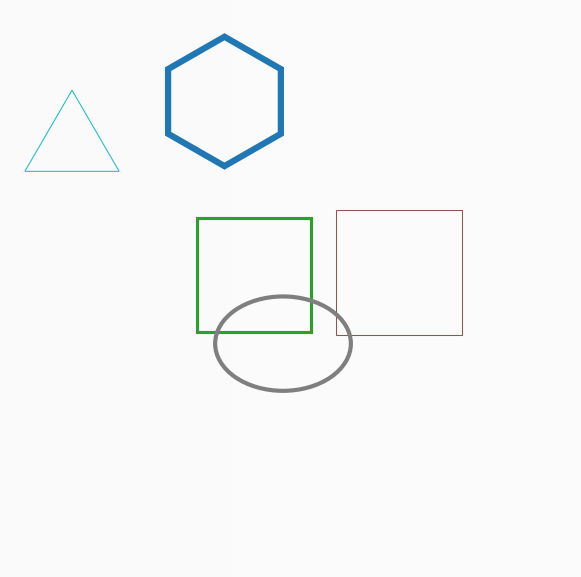[{"shape": "hexagon", "thickness": 3, "radius": 0.56, "center": [0.386, 0.823]}, {"shape": "square", "thickness": 1.5, "radius": 0.49, "center": [0.437, 0.522]}, {"shape": "square", "thickness": 0.5, "radius": 0.54, "center": [0.686, 0.527]}, {"shape": "oval", "thickness": 2, "radius": 0.58, "center": [0.487, 0.404]}, {"shape": "triangle", "thickness": 0.5, "radius": 0.47, "center": [0.124, 0.749]}]